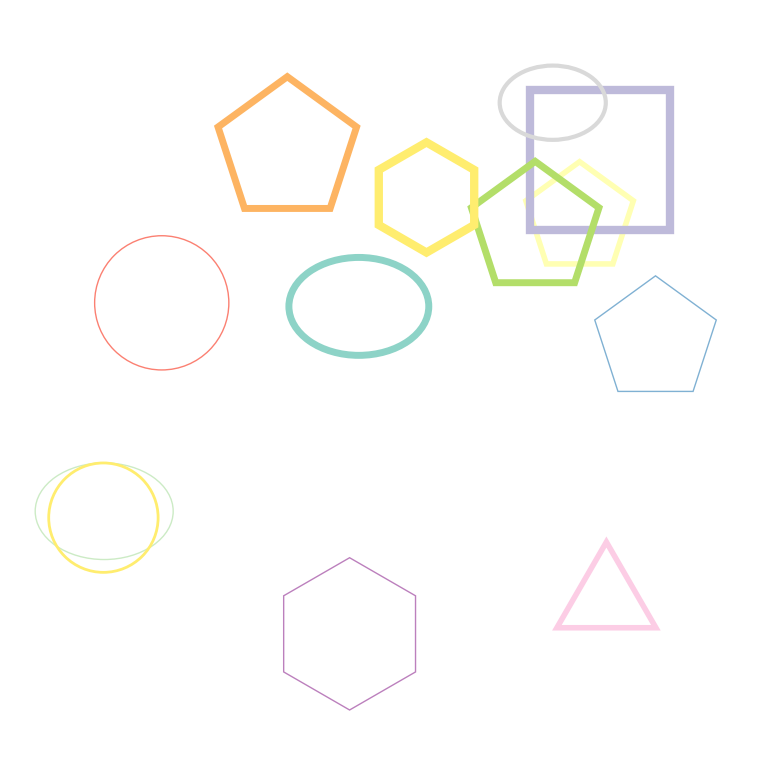[{"shape": "oval", "thickness": 2.5, "radius": 0.45, "center": [0.466, 0.602]}, {"shape": "pentagon", "thickness": 2, "radius": 0.37, "center": [0.753, 0.717]}, {"shape": "square", "thickness": 3, "radius": 0.45, "center": [0.779, 0.792]}, {"shape": "circle", "thickness": 0.5, "radius": 0.44, "center": [0.21, 0.607]}, {"shape": "pentagon", "thickness": 0.5, "radius": 0.41, "center": [0.851, 0.559]}, {"shape": "pentagon", "thickness": 2.5, "radius": 0.47, "center": [0.373, 0.806]}, {"shape": "pentagon", "thickness": 2.5, "radius": 0.44, "center": [0.695, 0.703]}, {"shape": "triangle", "thickness": 2, "radius": 0.37, "center": [0.788, 0.222]}, {"shape": "oval", "thickness": 1.5, "radius": 0.34, "center": [0.718, 0.867]}, {"shape": "hexagon", "thickness": 0.5, "radius": 0.49, "center": [0.454, 0.177]}, {"shape": "oval", "thickness": 0.5, "radius": 0.45, "center": [0.135, 0.336]}, {"shape": "circle", "thickness": 1, "radius": 0.36, "center": [0.134, 0.328]}, {"shape": "hexagon", "thickness": 3, "radius": 0.36, "center": [0.554, 0.744]}]